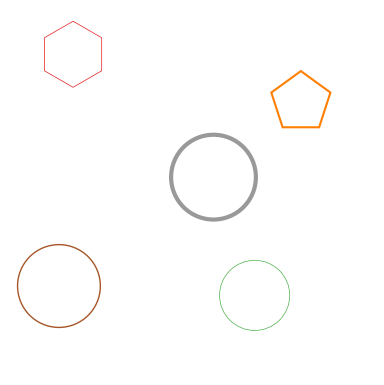[{"shape": "hexagon", "thickness": 0.5, "radius": 0.43, "center": [0.19, 0.859]}, {"shape": "circle", "thickness": 0.5, "radius": 0.46, "center": [0.661, 0.233]}, {"shape": "pentagon", "thickness": 1.5, "radius": 0.4, "center": [0.781, 0.735]}, {"shape": "circle", "thickness": 1, "radius": 0.54, "center": [0.153, 0.257]}, {"shape": "circle", "thickness": 3, "radius": 0.55, "center": [0.555, 0.54]}]